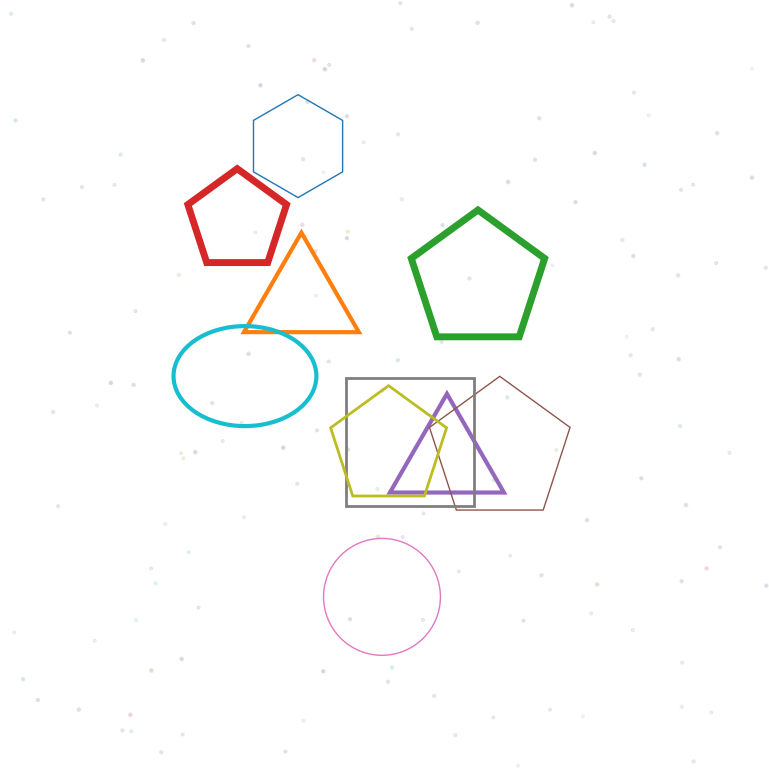[{"shape": "hexagon", "thickness": 0.5, "radius": 0.33, "center": [0.387, 0.81]}, {"shape": "triangle", "thickness": 1.5, "radius": 0.43, "center": [0.391, 0.612]}, {"shape": "pentagon", "thickness": 2.5, "radius": 0.46, "center": [0.621, 0.636]}, {"shape": "pentagon", "thickness": 2.5, "radius": 0.34, "center": [0.308, 0.714]}, {"shape": "triangle", "thickness": 1.5, "radius": 0.43, "center": [0.58, 0.403]}, {"shape": "pentagon", "thickness": 0.5, "radius": 0.48, "center": [0.649, 0.415]}, {"shape": "circle", "thickness": 0.5, "radius": 0.38, "center": [0.496, 0.225]}, {"shape": "square", "thickness": 1, "radius": 0.42, "center": [0.533, 0.425]}, {"shape": "pentagon", "thickness": 1, "radius": 0.4, "center": [0.505, 0.42]}, {"shape": "oval", "thickness": 1.5, "radius": 0.46, "center": [0.318, 0.512]}]